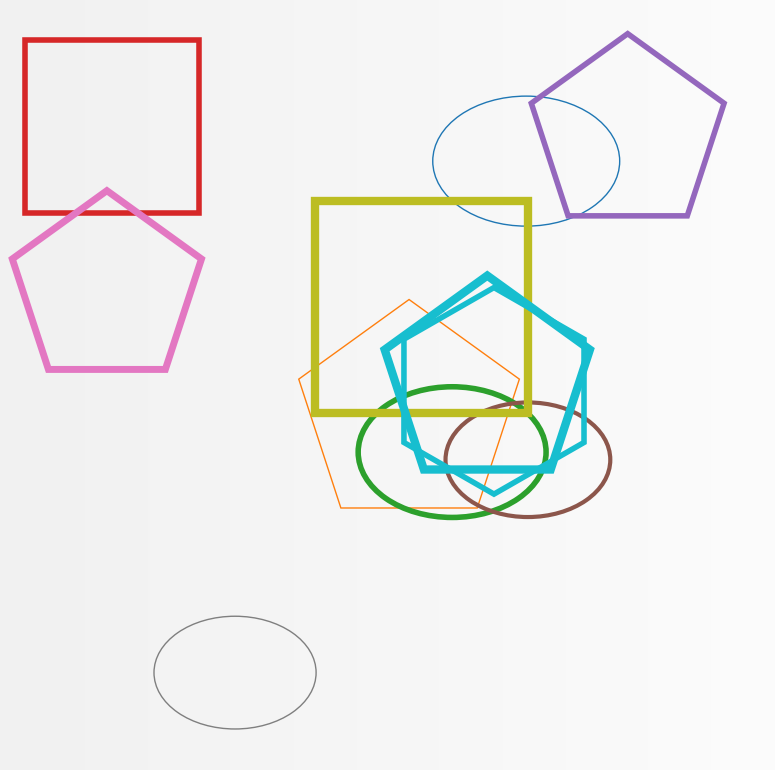[{"shape": "oval", "thickness": 0.5, "radius": 0.6, "center": [0.679, 0.791]}, {"shape": "pentagon", "thickness": 0.5, "radius": 0.75, "center": [0.528, 0.461]}, {"shape": "oval", "thickness": 2, "radius": 0.61, "center": [0.583, 0.413]}, {"shape": "square", "thickness": 2, "radius": 0.56, "center": [0.144, 0.836]}, {"shape": "pentagon", "thickness": 2, "radius": 0.65, "center": [0.81, 0.825]}, {"shape": "oval", "thickness": 1.5, "radius": 0.53, "center": [0.681, 0.403]}, {"shape": "pentagon", "thickness": 2.5, "radius": 0.64, "center": [0.138, 0.624]}, {"shape": "oval", "thickness": 0.5, "radius": 0.52, "center": [0.303, 0.126]}, {"shape": "square", "thickness": 3, "radius": 0.69, "center": [0.544, 0.601]}, {"shape": "hexagon", "thickness": 2, "radius": 0.67, "center": [0.637, 0.492]}, {"shape": "pentagon", "thickness": 3, "radius": 0.7, "center": [0.629, 0.503]}]